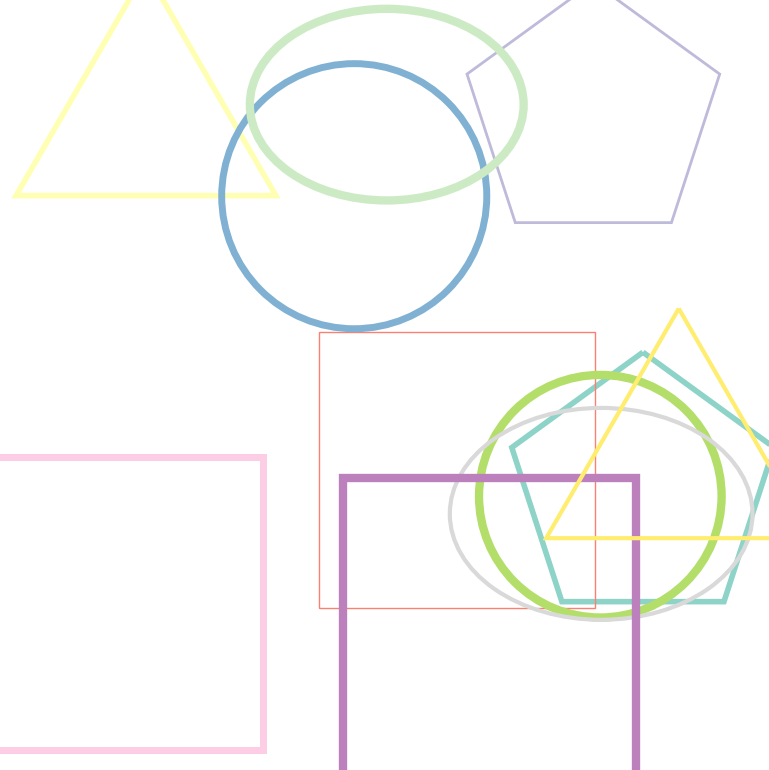[{"shape": "pentagon", "thickness": 2, "radius": 0.9, "center": [0.835, 0.363]}, {"shape": "triangle", "thickness": 2, "radius": 0.97, "center": [0.19, 0.843]}, {"shape": "pentagon", "thickness": 1, "radius": 0.86, "center": [0.771, 0.85]}, {"shape": "square", "thickness": 0.5, "radius": 0.9, "center": [0.594, 0.389]}, {"shape": "circle", "thickness": 2.5, "radius": 0.86, "center": [0.46, 0.745]}, {"shape": "circle", "thickness": 3, "radius": 0.79, "center": [0.78, 0.356]}, {"shape": "square", "thickness": 2.5, "radius": 0.95, "center": [0.152, 0.216]}, {"shape": "oval", "thickness": 1.5, "radius": 0.98, "center": [0.781, 0.333]}, {"shape": "square", "thickness": 3, "radius": 0.95, "center": [0.635, 0.189]}, {"shape": "oval", "thickness": 3, "radius": 0.89, "center": [0.502, 0.864]}, {"shape": "triangle", "thickness": 1.5, "radius": 0.99, "center": [0.881, 0.4]}]